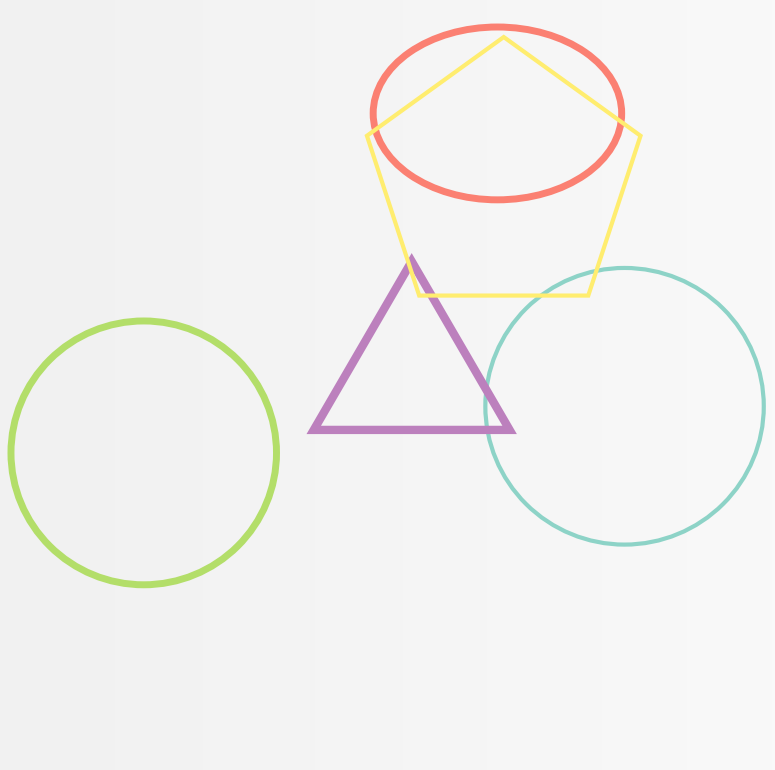[{"shape": "circle", "thickness": 1.5, "radius": 0.9, "center": [0.806, 0.472]}, {"shape": "oval", "thickness": 2.5, "radius": 0.8, "center": [0.642, 0.853]}, {"shape": "circle", "thickness": 2.5, "radius": 0.86, "center": [0.185, 0.412]}, {"shape": "triangle", "thickness": 3, "radius": 0.73, "center": [0.531, 0.515]}, {"shape": "pentagon", "thickness": 1.5, "radius": 0.93, "center": [0.65, 0.766]}]